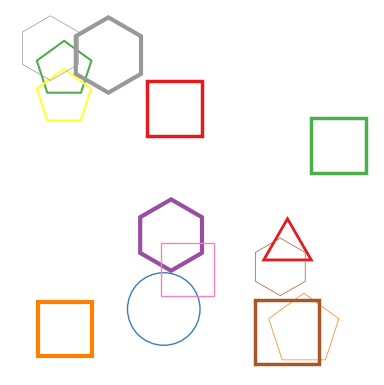[{"shape": "triangle", "thickness": 2, "radius": 0.36, "center": [0.747, 0.36]}, {"shape": "square", "thickness": 2.5, "radius": 0.36, "center": [0.452, 0.718]}, {"shape": "circle", "thickness": 1, "radius": 0.47, "center": [0.425, 0.197]}, {"shape": "pentagon", "thickness": 1.5, "radius": 0.37, "center": [0.167, 0.819]}, {"shape": "square", "thickness": 2.5, "radius": 0.35, "center": [0.879, 0.622]}, {"shape": "hexagon", "thickness": 3, "radius": 0.46, "center": [0.444, 0.389]}, {"shape": "square", "thickness": 3, "radius": 0.35, "center": [0.169, 0.145]}, {"shape": "pentagon", "thickness": 0.5, "radius": 0.48, "center": [0.789, 0.143]}, {"shape": "pentagon", "thickness": 1.5, "radius": 0.37, "center": [0.166, 0.747]}, {"shape": "square", "thickness": 2.5, "radius": 0.42, "center": [0.744, 0.137]}, {"shape": "hexagon", "thickness": 0.5, "radius": 0.37, "center": [0.728, 0.307]}, {"shape": "square", "thickness": 1, "radius": 0.34, "center": [0.487, 0.3]}, {"shape": "hexagon", "thickness": 3, "radius": 0.49, "center": [0.282, 0.857]}, {"shape": "hexagon", "thickness": 0.5, "radius": 0.42, "center": [0.131, 0.875]}]